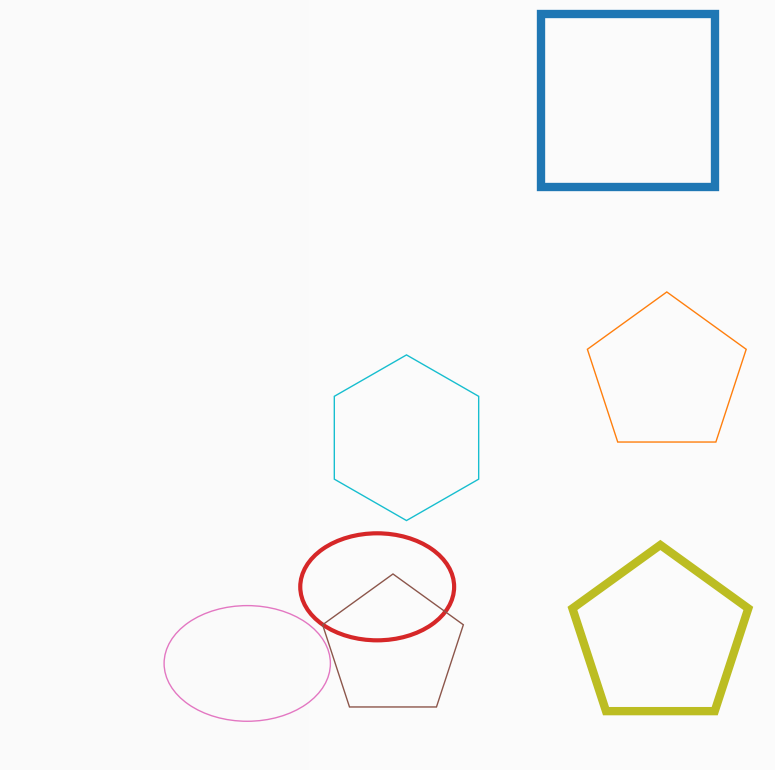[{"shape": "square", "thickness": 3, "radius": 0.56, "center": [0.81, 0.87]}, {"shape": "pentagon", "thickness": 0.5, "radius": 0.54, "center": [0.86, 0.513]}, {"shape": "oval", "thickness": 1.5, "radius": 0.5, "center": [0.487, 0.238]}, {"shape": "pentagon", "thickness": 0.5, "radius": 0.48, "center": [0.507, 0.159]}, {"shape": "oval", "thickness": 0.5, "radius": 0.54, "center": [0.319, 0.138]}, {"shape": "pentagon", "thickness": 3, "radius": 0.6, "center": [0.852, 0.173]}, {"shape": "hexagon", "thickness": 0.5, "radius": 0.54, "center": [0.525, 0.432]}]